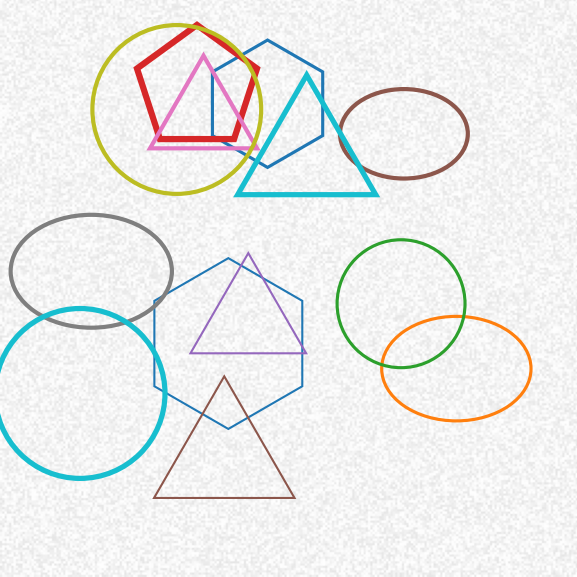[{"shape": "hexagon", "thickness": 1, "radius": 0.74, "center": [0.395, 0.404]}, {"shape": "hexagon", "thickness": 1.5, "radius": 0.55, "center": [0.463, 0.819]}, {"shape": "oval", "thickness": 1.5, "radius": 0.65, "center": [0.79, 0.361]}, {"shape": "circle", "thickness": 1.5, "radius": 0.55, "center": [0.694, 0.473]}, {"shape": "pentagon", "thickness": 3, "radius": 0.55, "center": [0.341, 0.847]}, {"shape": "triangle", "thickness": 1, "radius": 0.58, "center": [0.43, 0.445]}, {"shape": "triangle", "thickness": 1, "radius": 0.7, "center": [0.388, 0.207]}, {"shape": "oval", "thickness": 2, "radius": 0.55, "center": [0.699, 0.767]}, {"shape": "triangle", "thickness": 2, "radius": 0.53, "center": [0.352, 0.796]}, {"shape": "oval", "thickness": 2, "radius": 0.7, "center": [0.158, 0.529]}, {"shape": "circle", "thickness": 2, "radius": 0.73, "center": [0.306, 0.81]}, {"shape": "circle", "thickness": 2.5, "radius": 0.74, "center": [0.139, 0.318]}, {"shape": "triangle", "thickness": 2.5, "radius": 0.69, "center": [0.531, 0.731]}]